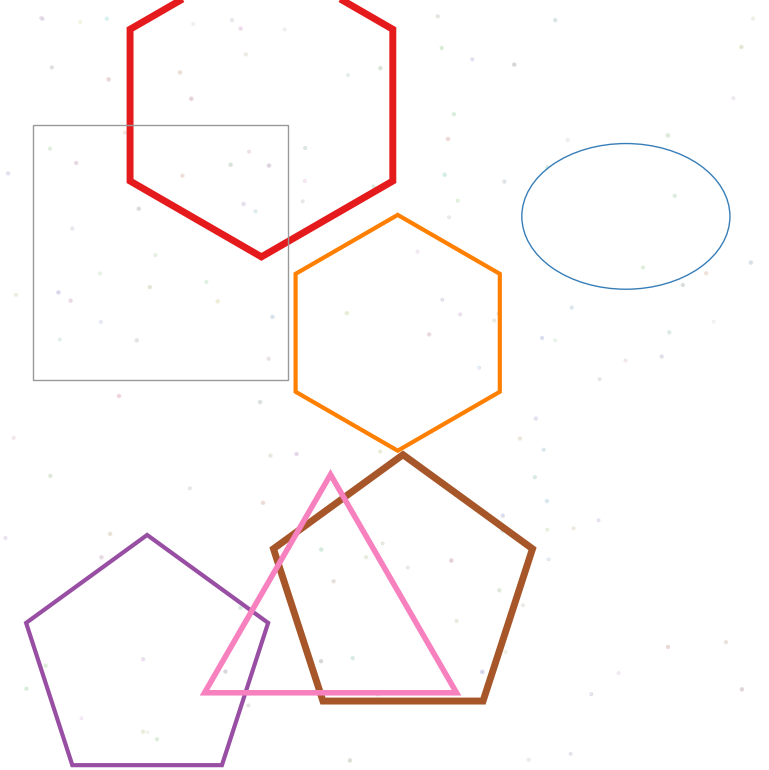[{"shape": "hexagon", "thickness": 2.5, "radius": 0.99, "center": [0.34, 0.863]}, {"shape": "oval", "thickness": 0.5, "radius": 0.68, "center": [0.813, 0.719]}, {"shape": "pentagon", "thickness": 1.5, "radius": 0.83, "center": [0.191, 0.14]}, {"shape": "hexagon", "thickness": 1.5, "radius": 0.77, "center": [0.516, 0.568]}, {"shape": "pentagon", "thickness": 2.5, "radius": 0.88, "center": [0.523, 0.233]}, {"shape": "triangle", "thickness": 2, "radius": 0.94, "center": [0.429, 0.195]}, {"shape": "square", "thickness": 0.5, "radius": 0.83, "center": [0.209, 0.672]}]